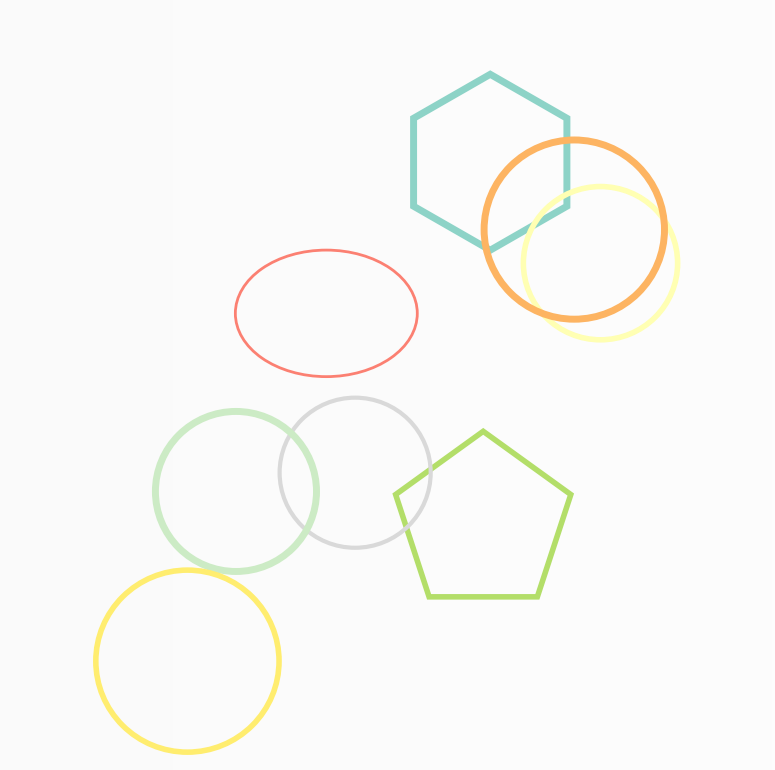[{"shape": "hexagon", "thickness": 2.5, "radius": 0.57, "center": [0.633, 0.789]}, {"shape": "circle", "thickness": 2, "radius": 0.5, "center": [0.775, 0.658]}, {"shape": "oval", "thickness": 1, "radius": 0.59, "center": [0.421, 0.593]}, {"shape": "circle", "thickness": 2.5, "radius": 0.58, "center": [0.741, 0.702]}, {"shape": "pentagon", "thickness": 2, "radius": 0.59, "center": [0.624, 0.321]}, {"shape": "circle", "thickness": 1.5, "radius": 0.49, "center": [0.458, 0.386]}, {"shape": "circle", "thickness": 2.5, "radius": 0.52, "center": [0.304, 0.362]}, {"shape": "circle", "thickness": 2, "radius": 0.59, "center": [0.242, 0.141]}]